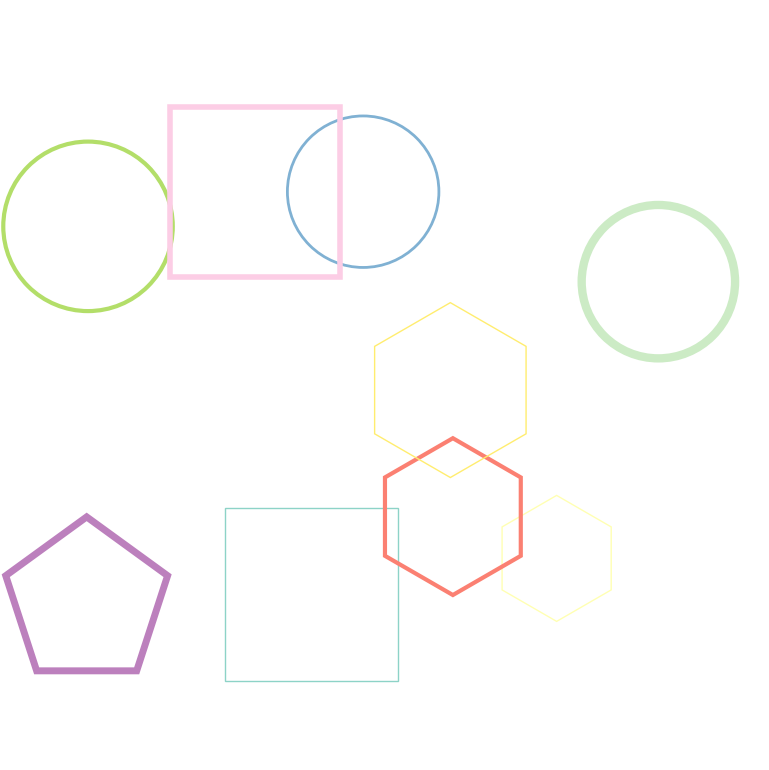[{"shape": "square", "thickness": 0.5, "radius": 0.56, "center": [0.405, 0.228]}, {"shape": "hexagon", "thickness": 0.5, "radius": 0.41, "center": [0.723, 0.275]}, {"shape": "hexagon", "thickness": 1.5, "radius": 0.51, "center": [0.588, 0.329]}, {"shape": "circle", "thickness": 1, "radius": 0.49, "center": [0.472, 0.751]}, {"shape": "circle", "thickness": 1.5, "radius": 0.55, "center": [0.114, 0.706]}, {"shape": "square", "thickness": 2, "radius": 0.55, "center": [0.332, 0.751]}, {"shape": "pentagon", "thickness": 2.5, "radius": 0.55, "center": [0.113, 0.218]}, {"shape": "circle", "thickness": 3, "radius": 0.5, "center": [0.855, 0.634]}, {"shape": "hexagon", "thickness": 0.5, "radius": 0.57, "center": [0.585, 0.493]}]